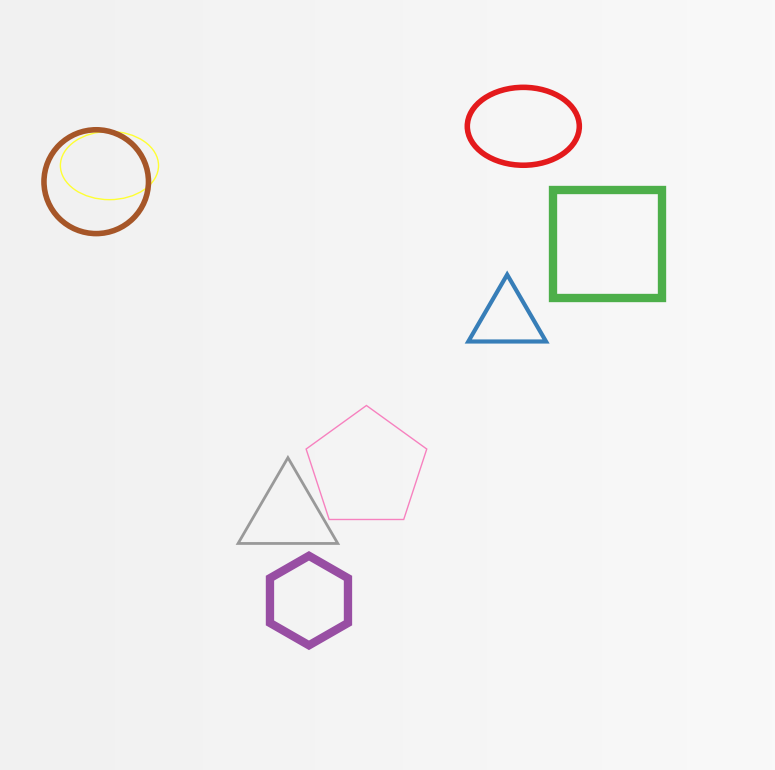[{"shape": "oval", "thickness": 2, "radius": 0.36, "center": [0.675, 0.836]}, {"shape": "triangle", "thickness": 1.5, "radius": 0.29, "center": [0.654, 0.585]}, {"shape": "square", "thickness": 3, "radius": 0.35, "center": [0.784, 0.683]}, {"shape": "hexagon", "thickness": 3, "radius": 0.29, "center": [0.399, 0.22]}, {"shape": "oval", "thickness": 0.5, "radius": 0.32, "center": [0.141, 0.785]}, {"shape": "circle", "thickness": 2, "radius": 0.34, "center": [0.124, 0.764]}, {"shape": "pentagon", "thickness": 0.5, "radius": 0.41, "center": [0.473, 0.392]}, {"shape": "triangle", "thickness": 1, "radius": 0.37, "center": [0.372, 0.331]}]